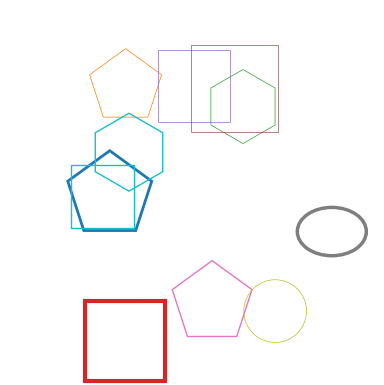[{"shape": "pentagon", "thickness": 2, "radius": 0.57, "center": [0.285, 0.494]}, {"shape": "pentagon", "thickness": 0.5, "radius": 0.49, "center": [0.326, 0.775]}, {"shape": "hexagon", "thickness": 0.5, "radius": 0.48, "center": [0.631, 0.723]}, {"shape": "square", "thickness": 3, "radius": 0.52, "center": [0.324, 0.115]}, {"shape": "square", "thickness": 0.5, "radius": 0.47, "center": [0.504, 0.777]}, {"shape": "square", "thickness": 0.5, "radius": 0.57, "center": [0.609, 0.77]}, {"shape": "pentagon", "thickness": 1, "radius": 0.54, "center": [0.551, 0.214]}, {"shape": "oval", "thickness": 2.5, "radius": 0.45, "center": [0.862, 0.399]}, {"shape": "circle", "thickness": 0.5, "radius": 0.41, "center": [0.715, 0.192]}, {"shape": "square", "thickness": 1, "radius": 0.41, "center": [0.266, 0.489]}, {"shape": "hexagon", "thickness": 1, "radius": 0.51, "center": [0.335, 0.605]}]